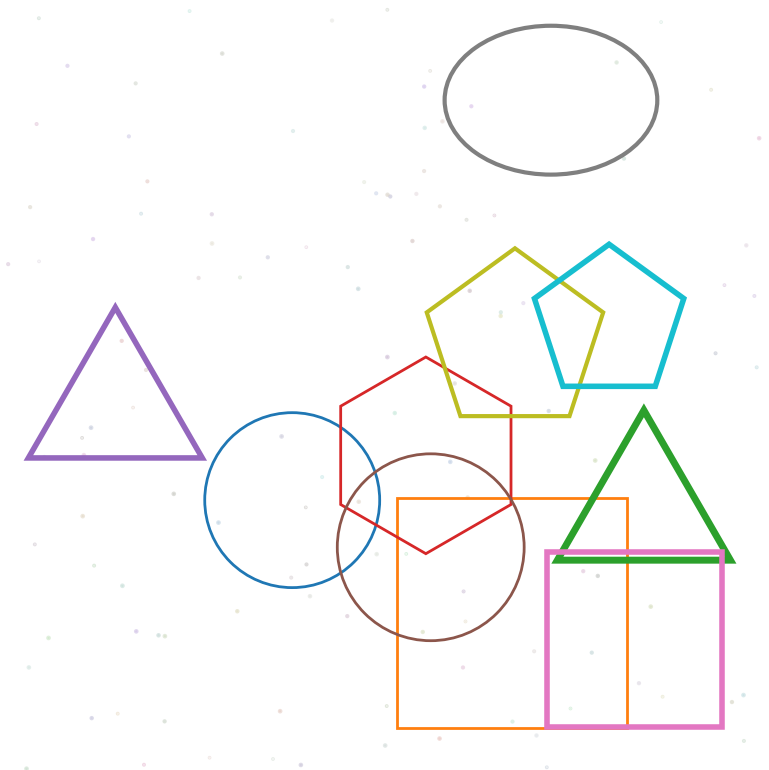[{"shape": "circle", "thickness": 1, "radius": 0.57, "center": [0.379, 0.35]}, {"shape": "square", "thickness": 1, "radius": 0.75, "center": [0.665, 0.204]}, {"shape": "triangle", "thickness": 2.5, "radius": 0.65, "center": [0.836, 0.337]}, {"shape": "hexagon", "thickness": 1, "radius": 0.64, "center": [0.553, 0.409]}, {"shape": "triangle", "thickness": 2, "radius": 0.65, "center": [0.15, 0.47]}, {"shape": "circle", "thickness": 1, "radius": 0.61, "center": [0.559, 0.289]}, {"shape": "square", "thickness": 2, "radius": 0.57, "center": [0.824, 0.169]}, {"shape": "oval", "thickness": 1.5, "radius": 0.69, "center": [0.716, 0.87]}, {"shape": "pentagon", "thickness": 1.5, "radius": 0.6, "center": [0.669, 0.557]}, {"shape": "pentagon", "thickness": 2, "radius": 0.51, "center": [0.791, 0.581]}]